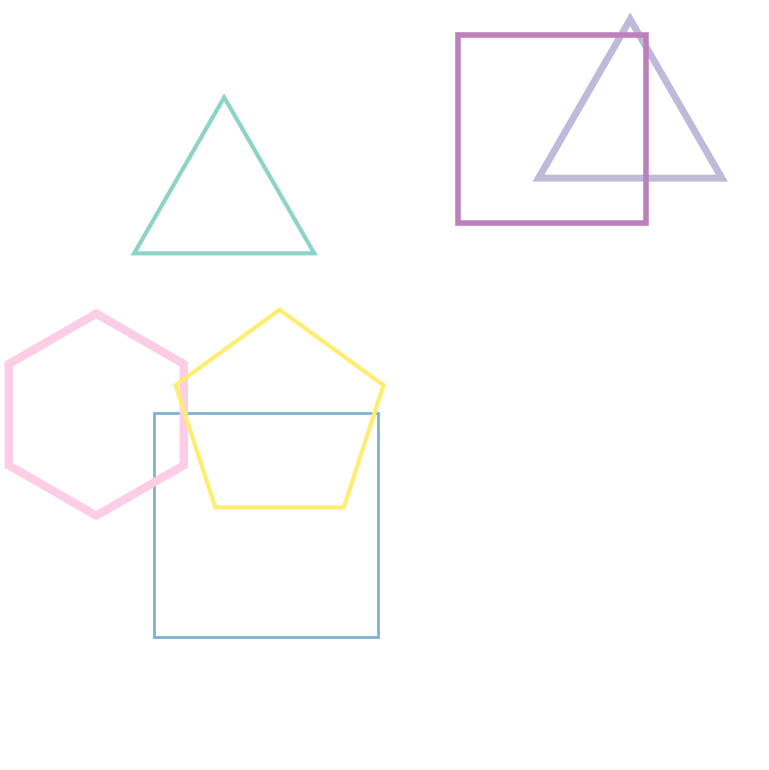[{"shape": "triangle", "thickness": 1.5, "radius": 0.68, "center": [0.291, 0.739]}, {"shape": "triangle", "thickness": 2.5, "radius": 0.69, "center": [0.818, 0.837]}, {"shape": "square", "thickness": 1, "radius": 0.73, "center": [0.345, 0.318]}, {"shape": "hexagon", "thickness": 3, "radius": 0.66, "center": [0.125, 0.461]}, {"shape": "square", "thickness": 2, "radius": 0.61, "center": [0.717, 0.832]}, {"shape": "pentagon", "thickness": 1.5, "radius": 0.71, "center": [0.363, 0.456]}]